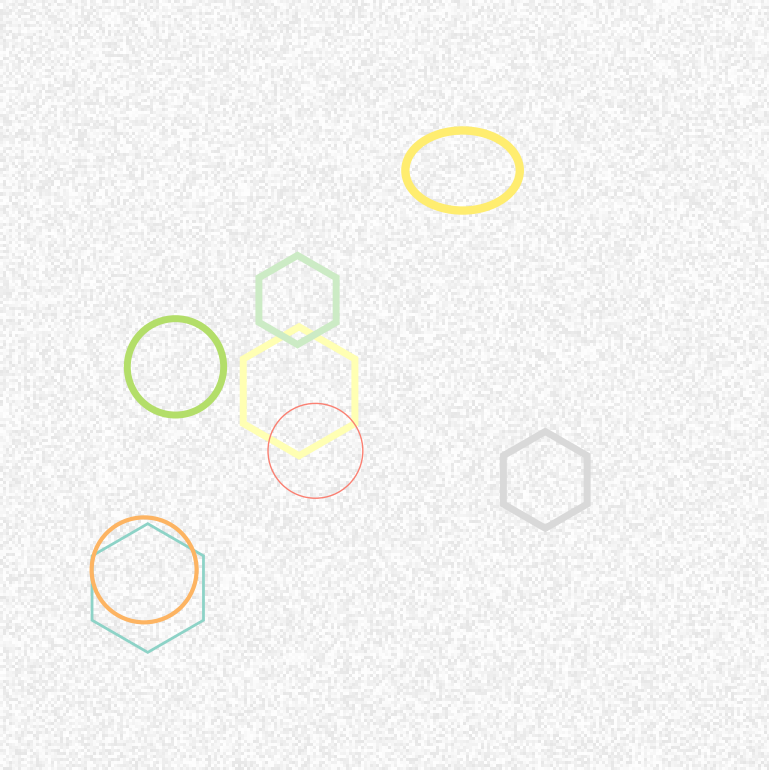[{"shape": "hexagon", "thickness": 1, "radius": 0.42, "center": [0.192, 0.236]}, {"shape": "hexagon", "thickness": 2.5, "radius": 0.42, "center": [0.388, 0.492]}, {"shape": "circle", "thickness": 0.5, "radius": 0.31, "center": [0.41, 0.415]}, {"shape": "circle", "thickness": 1.5, "radius": 0.34, "center": [0.187, 0.26]}, {"shape": "circle", "thickness": 2.5, "radius": 0.31, "center": [0.228, 0.524]}, {"shape": "hexagon", "thickness": 2.5, "radius": 0.31, "center": [0.708, 0.377]}, {"shape": "hexagon", "thickness": 2.5, "radius": 0.29, "center": [0.386, 0.61]}, {"shape": "oval", "thickness": 3, "radius": 0.37, "center": [0.601, 0.779]}]